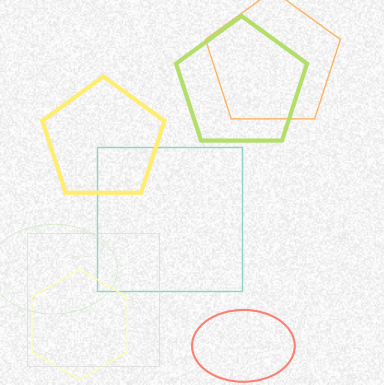[{"shape": "square", "thickness": 1, "radius": 0.94, "center": [0.44, 0.431]}, {"shape": "hexagon", "thickness": 1, "radius": 0.72, "center": [0.207, 0.157]}, {"shape": "oval", "thickness": 1.5, "radius": 0.67, "center": [0.632, 0.102]}, {"shape": "pentagon", "thickness": 1, "radius": 0.92, "center": [0.709, 0.84]}, {"shape": "pentagon", "thickness": 3, "radius": 0.89, "center": [0.627, 0.78]}, {"shape": "square", "thickness": 0.5, "radius": 0.86, "center": [0.241, 0.222]}, {"shape": "oval", "thickness": 0.5, "radius": 0.83, "center": [0.139, 0.301]}, {"shape": "pentagon", "thickness": 3, "radius": 0.83, "center": [0.268, 0.634]}]